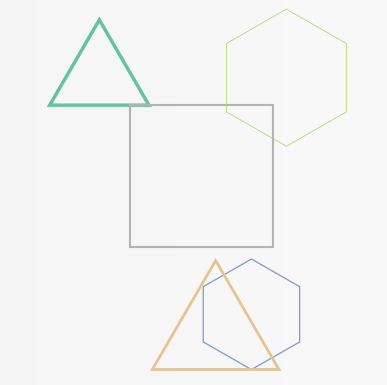[{"shape": "triangle", "thickness": 2.5, "radius": 0.74, "center": [0.256, 0.801]}, {"shape": "hexagon", "thickness": 1, "radius": 0.72, "center": [0.649, 0.184]}, {"shape": "hexagon", "thickness": 0.5, "radius": 0.89, "center": [0.739, 0.798]}, {"shape": "triangle", "thickness": 2, "radius": 0.94, "center": [0.557, 0.135]}, {"shape": "square", "thickness": 1.5, "radius": 0.93, "center": [0.52, 0.543]}]